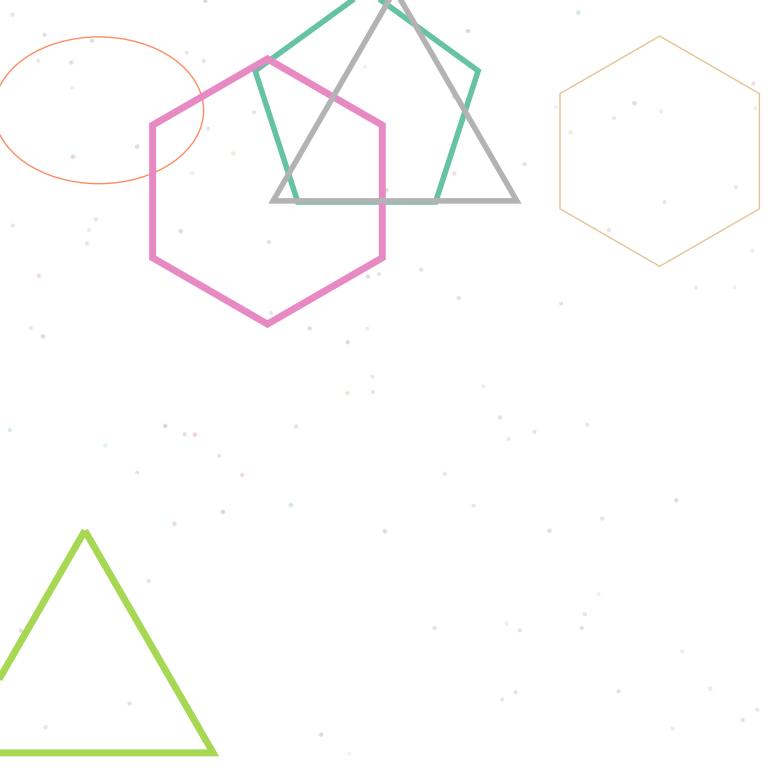[{"shape": "pentagon", "thickness": 2, "radius": 0.76, "center": [0.476, 0.861]}, {"shape": "oval", "thickness": 0.5, "radius": 0.68, "center": [0.128, 0.857]}, {"shape": "hexagon", "thickness": 2.5, "radius": 0.86, "center": [0.347, 0.751]}, {"shape": "triangle", "thickness": 2.5, "radius": 0.96, "center": [0.11, 0.118]}, {"shape": "hexagon", "thickness": 0.5, "radius": 0.75, "center": [0.857, 0.804]}, {"shape": "triangle", "thickness": 2, "radius": 0.91, "center": [0.513, 0.83]}]